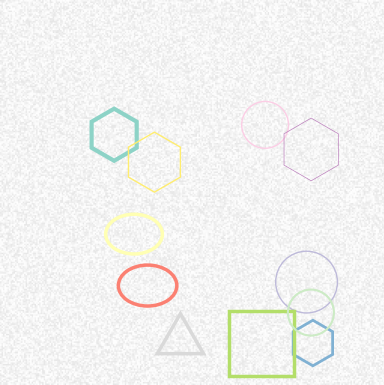[{"shape": "hexagon", "thickness": 3, "radius": 0.34, "center": [0.296, 0.65]}, {"shape": "oval", "thickness": 2.5, "radius": 0.37, "center": [0.348, 0.392]}, {"shape": "circle", "thickness": 1, "radius": 0.4, "center": [0.796, 0.267]}, {"shape": "oval", "thickness": 2.5, "radius": 0.38, "center": [0.383, 0.258]}, {"shape": "hexagon", "thickness": 2, "radius": 0.3, "center": [0.813, 0.109]}, {"shape": "square", "thickness": 2.5, "radius": 0.42, "center": [0.68, 0.108]}, {"shape": "circle", "thickness": 1, "radius": 0.3, "center": [0.689, 0.676]}, {"shape": "triangle", "thickness": 2.5, "radius": 0.35, "center": [0.469, 0.116]}, {"shape": "hexagon", "thickness": 0.5, "radius": 0.41, "center": [0.808, 0.612]}, {"shape": "circle", "thickness": 1.5, "radius": 0.3, "center": [0.808, 0.188]}, {"shape": "hexagon", "thickness": 1, "radius": 0.39, "center": [0.401, 0.579]}]